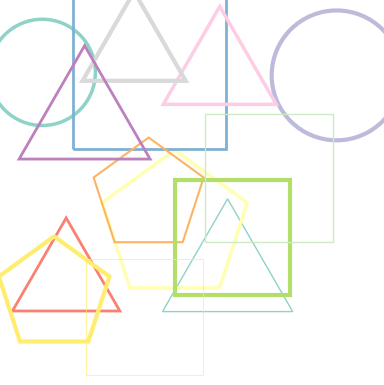[{"shape": "triangle", "thickness": 1, "radius": 0.98, "center": [0.591, 0.288]}, {"shape": "circle", "thickness": 2.5, "radius": 0.69, "center": [0.11, 0.812]}, {"shape": "pentagon", "thickness": 2.5, "radius": 0.99, "center": [0.454, 0.412]}, {"shape": "circle", "thickness": 3, "radius": 0.84, "center": [0.874, 0.804]}, {"shape": "triangle", "thickness": 2, "radius": 0.81, "center": [0.172, 0.273]}, {"shape": "square", "thickness": 2, "radius": 0.99, "center": [0.388, 0.813]}, {"shape": "pentagon", "thickness": 1.5, "radius": 0.75, "center": [0.386, 0.493]}, {"shape": "square", "thickness": 3, "radius": 0.75, "center": [0.603, 0.384]}, {"shape": "triangle", "thickness": 2.5, "radius": 0.85, "center": [0.571, 0.814]}, {"shape": "triangle", "thickness": 3, "radius": 0.77, "center": [0.348, 0.867]}, {"shape": "triangle", "thickness": 2, "radius": 0.98, "center": [0.22, 0.685]}, {"shape": "square", "thickness": 1, "radius": 0.83, "center": [0.699, 0.538]}, {"shape": "square", "thickness": 0.5, "radius": 0.76, "center": [0.374, 0.177]}, {"shape": "pentagon", "thickness": 3, "radius": 0.75, "center": [0.141, 0.235]}]